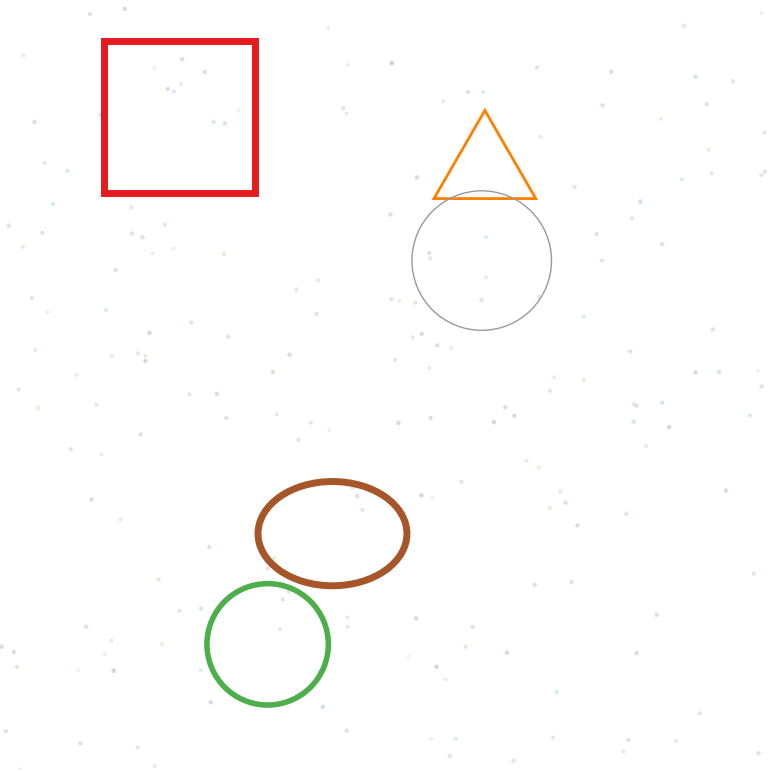[{"shape": "square", "thickness": 2.5, "radius": 0.49, "center": [0.233, 0.848]}, {"shape": "circle", "thickness": 2, "radius": 0.39, "center": [0.348, 0.163]}, {"shape": "triangle", "thickness": 1, "radius": 0.38, "center": [0.63, 0.78]}, {"shape": "oval", "thickness": 2.5, "radius": 0.48, "center": [0.432, 0.307]}, {"shape": "circle", "thickness": 0.5, "radius": 0.45, "center": [0.626, 0.662]}]